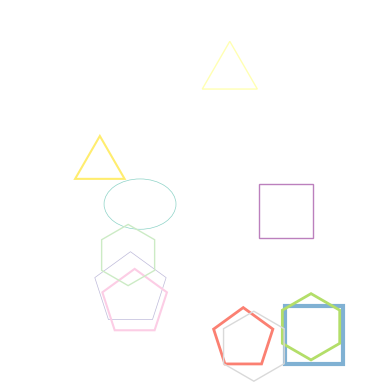[{"shape": "oval", "thickness": 0.5, "radius": 0.47, "center": [0.364, 0.47]}, {"shape": "triangle", "thickness": 1, "radius": 0.41, "center": [0.597, 0.81]}, {"shape": "pentagon", "thickness": 0.5, "radius": 0.49, "center": [0.339, 0.249]}, {"shape": "pentagon", "thickness": 2, "radius": 0.4, "center": [0.632, 0.12]}, {"shape": "square", "thickness": 3, "radius": 0.38, "center": [0.816, 0.129]}, {"shape": "hexagon", "thickness": 2, "radius": 0.43, "center": [0.808, 0.151]}, {"shape": "pentagon", "thickness": 1.5, "radius": 0.44, "center": [0.35, 0.213]}, {"shape": "hexagon", "thickness": 1, "radius": 0.45, "center": [0.659, 0.101]}, {"shape": "square", "thickness": 1, "radius": 0.35, "center": [0.742, 0.451]}, {"shape": "hexagon", "thickness": 1, "radius": 0.4, "center": [0.333, 0.338]}, {"shape": "triangle", "thickness": 1.5, "radius": 0.37, "center": [0.259, 0.573]}]